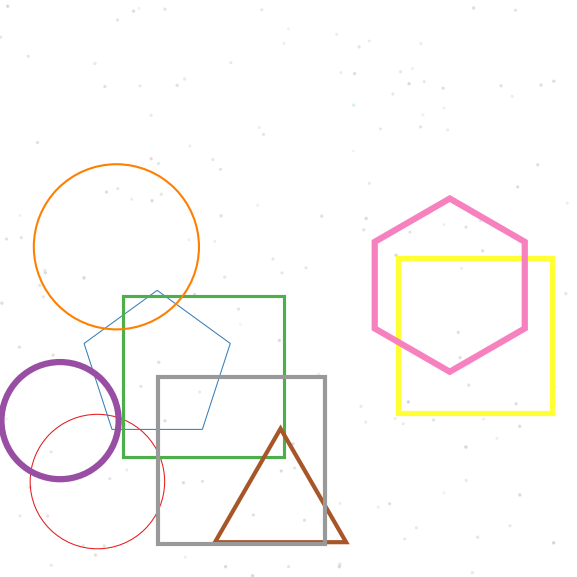[{"shape": "circle", "thickness": 0.5, "radius": 0.58, "center": [0.169, 0.165]}, {"shape": "pentagon", "thickness": 0.5, "radius": 0.67, "center": [0.272, 0.363]}, {"shape": "square", "thickness": 1.5, "radius": 0.7, "center": [0.352, 0.347]}, {"shape": "circle", "thickness": 3, "radius": 0.51, "center": [0.104, 0.271]}, {"shape": "circle", "thickness": 1, "radius": 0.71, "center": [0.202, 0.572]}, {"shape": "square", "thickness": 2.5, "radius": 0.67, "center": [0.822, 0.418]}, {"shape": "triangle", "thickness": 2, "radius": 0.66, "center": [0.486, 0.126]}, {"shape": "hexagon", "thickness": 3, "radius": 0.75, "center": [0.779, 0.505]}, {"shape": "square", "thickness": 2, "radius": 0.72, "center": [0.418, 0.202]}]